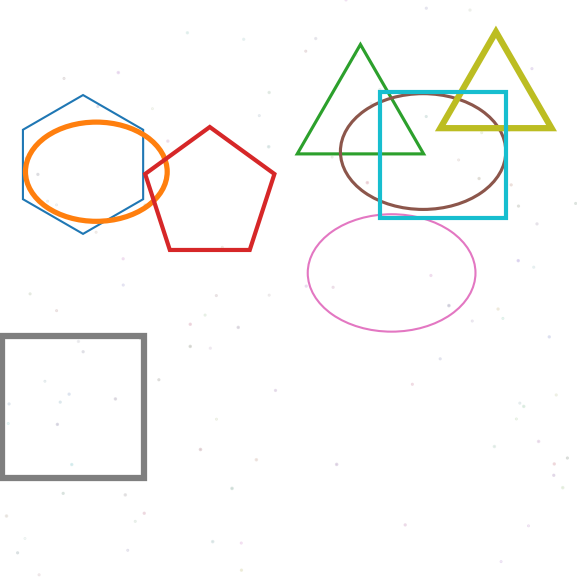[{"shape": "hexagon", "thickness": 1, "radius": 0.6, "center": [0.144, 0.714]}, {"shape": "oval", "thickness": 2.5, "radius": 0.61, "center": [0.167, 0.702]}, {"shape": "triangle", "thickness": 1.5, "radius": 0.63, "center": [0.624, 0.796]}, {"shape": "pentagon", "thickness": 2, "radius": 0.59, "center": [0.363, 0.662]}, {"shape": "oval", "thickness": 1.5, "radius": 0.72, "center": [0.733, 0.737]}, {"shape": "oval", "thickness": 1, "radius": 0.73, "center": [0.678, 0.527]}, {"shape": "square", "thickness": 3, "radius": 0.62, "center": [0.127, 0.295]}, {"shape": "triangle", "thickness": 3, "radius": 0.56, "center": [0.859, 0.833]}, {"shape": "square", "thickness": 2, "radius": 0.55, "center": [0.767, 0.73]}]